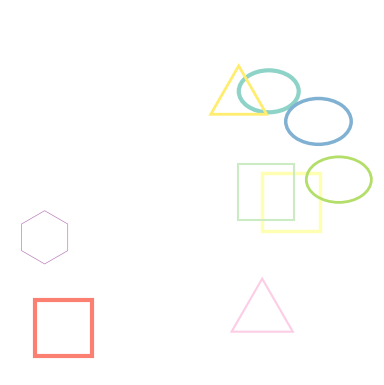[{"shape": "oval", "thickness": 3, "radius": 0.39, "center": [0.698, 0.763]}, {"shape": "square", "thickness": 2.5, "radius": 0.37, "center": [0.756, 0.474]}, {"shape": "square", "thickness": 3, "radius": 0.37, "center": [0.165, 0.148]}, {"shape": "oval", "thickness": 2.5, "radius": 0.43, "center": [0.827, 0.685]}, {"shape": "oval", "thickness": 2, "radius": 0.42, "center": [0.88, 0.533]}, {"shape": "triangle", "thickness": 1.5, "radius": 0.46, "center": [0.681, 0.184]}, {"shape": "hexagon", "thickness": 0.5, "radius": 0.35, "center": [0.116, 0.384]}, {"shape": "square", "thickness": 1.5, "radius": 0.36, "center": [0.69, 0.502]}, {"shape": "triangle", "thickness": 2, "radius": 0.42, "center": [0.62, 0.745]}]